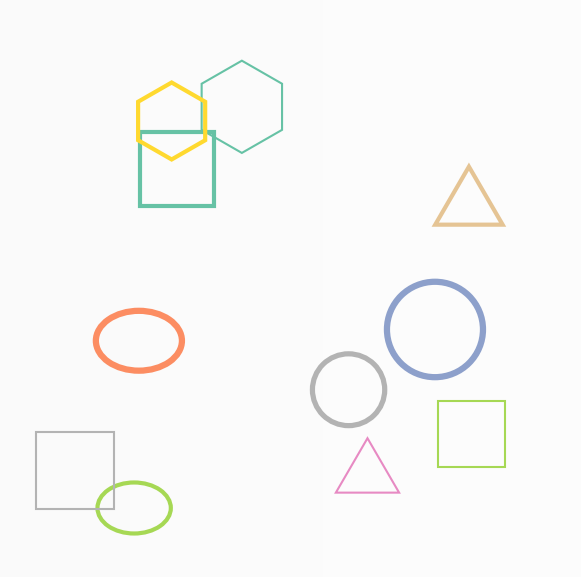[{"shape": "hexagon", "thickness": 1, "radius": 0.4, "center": [0.416, 0.814]}, {"shape": "square", "thickness": 2, "radius": 0.32, "center": [0.305, 0.707]}, {"shape": "oval", "thickness": 3, "radius": 0.37, "center": [0.239, 0.409]}, {"shape": "circle", "thickness": 3, "radius": 0.41, "center": [0.748, 0.429]}, {"shape": "triangle", "thickness": 1, "radius": 0.31, "center": [0.632, 0.177]}, {"shape": "oval", "thickness": 2, "radius": 0.32, "center": [0.231, 0.12]}, {"shape": "square", "thickness": 1, "radius": 0.29, "center": [0.811, 0.247]}, {"shape": "hexagon", "thickness": 2, "radius": 0.33, "center": [0.295, 0.79]}, {"shape": "triangle", "thickness": 2, "radius": 0.33, "center": [0.807, 0.644]}, {"shape": "square", "thickness": 1, "radius": 0.34, "center": [0.129, 0.184]}, {"shape": "circle", "thickness": 2.5, "radius": 0.31, "center": [0.6, 0.324]}]